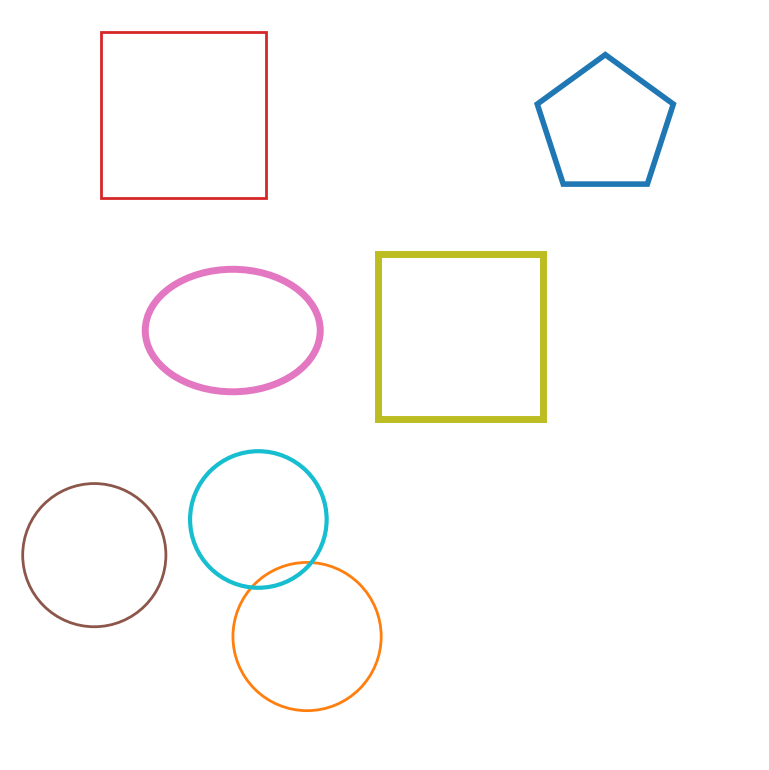[{"shape": "pentagon", "thickness": 2, "radius": 0.46, "center": [0.786, 0.836]}, {"shape": "circle", "thickness": 1, "radius": 0.48, "center": [0.399, 0.173]}, {"shape": "square", "thickness": 1, "radius": 0.54, "center": [0.238, 0.851]}, {"shape": "circle", "thickness": 1, "radius": 0.46, "center": [0.122, 0.279]}, {"shape": "oval", "thickness": 2.5, "radius": 0.57, "center": [0.302, 0.571]}, {"shape": "square", "thickness": 2.5, "radius": 0.54, "center": [0.599, 0.563]}, {"shape": "circle", "thickness": 1.5, "radius": 0.44, "center": [0.336, 0.325]}]